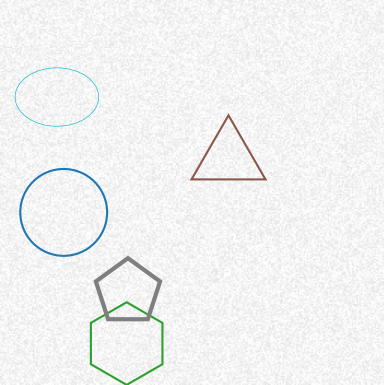[{"shape": "circle", "thickness": 1.5, "radius": 0.56, "center": [0.165, 0.448]}, {"shape": "hexagon", "thickness": 1.5, "radius": 0.54, "center": [0.329, 0.108]}, {"shape": "triangle", "thickness": 1.5, "radius": 0.55, "center": [0.593, 0.59]}, {"shape": "pentagon", "thickness": 3, "radius": 0.44, "center": [0.332, 0.242]}, {"shape": "oval", "thickness": 0.5, "radius": 0.54, "center": [0.148, 0.748]}]